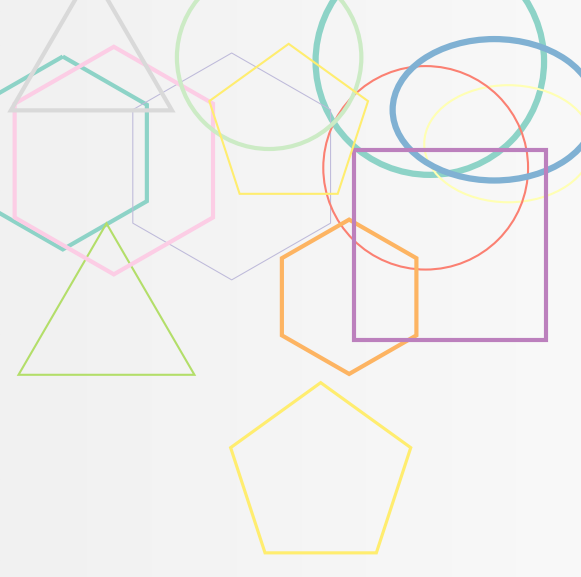[{"shape": "circle", "thickness": 3, "radius": 0.98, "center": [0.739, 0.893]}, {"shape": "hexagon", "thickness": 2, "radius": 0.83, "center": [0.108, 0.734]}, {"shape": "oval", "thickness": 1, "radius": 0.72, "center": [0.875, 0.75]}, {"shape": "hexagon", "thickness": 0.5, "radius": 0.98, "center": [0.399, 0.711]}, {"shape": "circle", "thickness": 1, "radius": 0.88, "center": [0.732, 0.709]}, {"shape": "oval", "thickness": 3, "radius": 0.87, "center": [0.85, 0.809]}, {"shape": "hexagon", "thickness": 2, "radius": 0.67, "center": [0.601, 0.485]}, {"shape": "triangle", "thickness": 1, "radius": 0.87, "center": [0.183, 0.438]}, {"shape": "hexagon", "thickness": 2, "radius": 0.99, "center": [0.196, 0.721]}, {"shape": "triangle", "thickness": 2, "radius": 0.8, "center": [0.157, 0.888]}, {"shape": "square", "thickness": 2, "radius": 0.83, "center": [0.774, 0.575]}, {"shape": "circle", "thickness": 2, "radius": 0.79, "center": [0.463, 0.9]}, {"shape": "pentagon", "thickness": 1.5, "radius": 0.81, "center": [0.552, 0.174]}, {"shape": "pentagon", "thickness": 1, "radius": 0.72, "center": [0.497, 0.78]}]